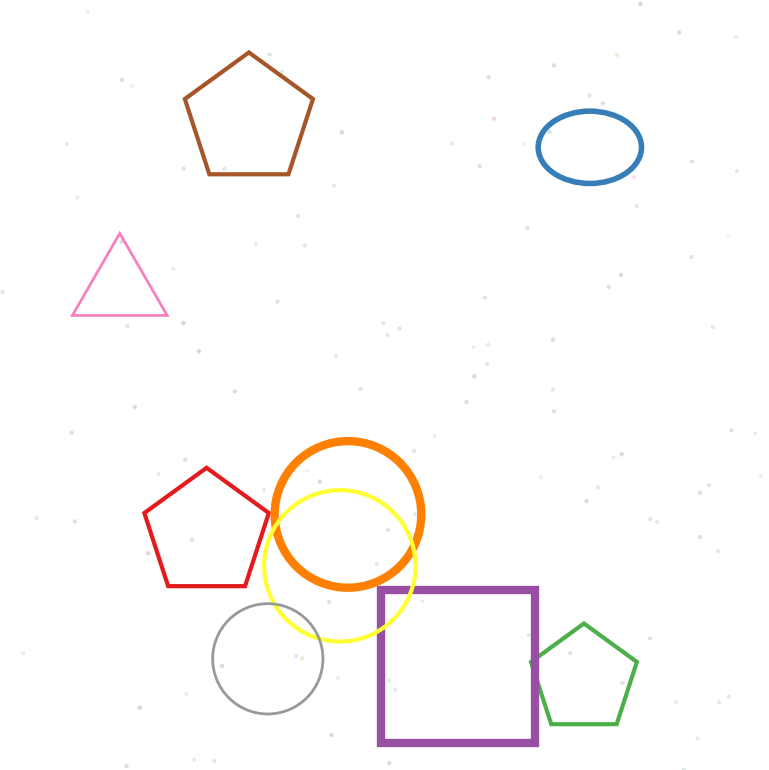[{"shape": "pentagon", "thickness": 1.5, "radius": 0.42, "center": [0.268, 0.307]}, {"shape": "oval", "thickness": 2, "radius": 0.34, "center": [0.766, 0.809]}, {"shape": "pentagon", "thickness": 1.5, "radius": 0.36, "center": [0.758, 0.118]}, {"shape": "square", "thickness": 3, "radius": 0.5, "center": [0.595, 0.134]}, {"shape": "circle", "thickness": 3, "radius": 0.48, "center": [0.452, 0.332]}, {"shape": "circle", "thickness": 1.5, "radius": 0.49, "center": [0.441, 0.265]}, {"shape": "pentagon", "thickness": 1.5, "radius": 0.44, "center": [0.323, 0.844]}, {"shape": "triangle", "thickness": 1, "radius": 0.36, "center": [0.156, 0.626]}, {"shape": "circle", "thickness": 1, "radius": 0.36, "center": [0.348, 0.144]}]